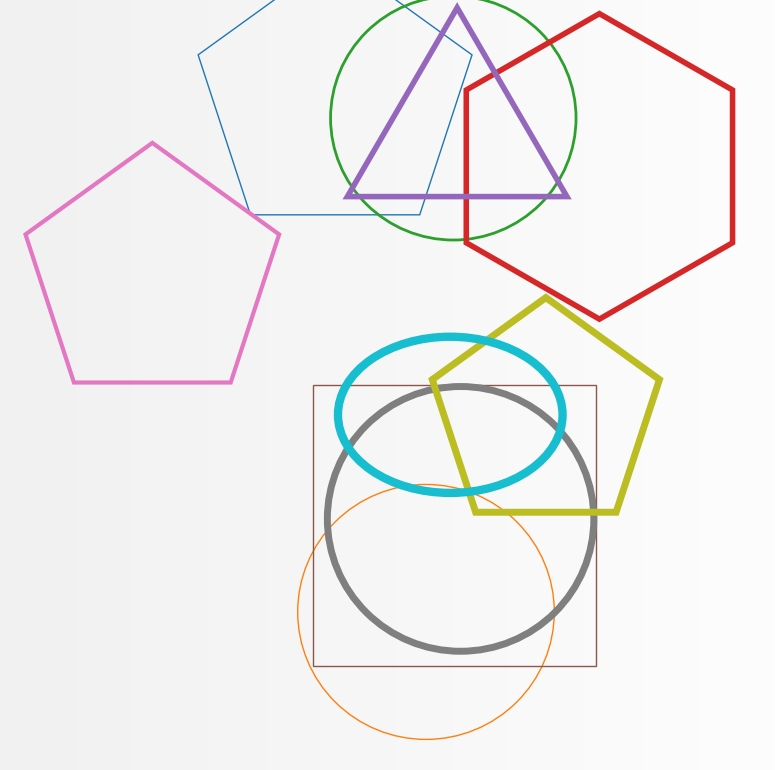[{"shape": "pentagon", "thickness": 0.5, "radius": 0.93, "center": [0.432, 0.871]}, {"shape": "circle", "thickness": 0.5, "radius": 0.83, "center": [0.55, 0.205]}, {"shape": "circle", "thickness": 1, "radius": 0.79, "center": [0.585, 0.847]}, {"shape": "hexagon", "thickness": 2, "radius": 0.99, "center": [0.773, 0.784]}, {"shape": "triangle", "thickness": 2, "radius": 0.82, "center": [0.59, 0.826]}, {"shape": "square", "thickness": 0.5, "radius": 0.91, "center": [0.587, 0.317]}, {"shape": "pentagon", "thickness": 1.5, "radius": 0.86, "center": [0.197, 0.642]}, {"shape": "circle", "thickness": 2.5, "radius": 0.86, "center": [0.594, 0.326]}, {"shape": "pentagon", "thickness": 2.5, "radius": 0.77, "center": [0.704, 0.459]}, {"shape": "oval", "thickness": 3, "radius": 0.72, "center": [0.581, 0.461]}]